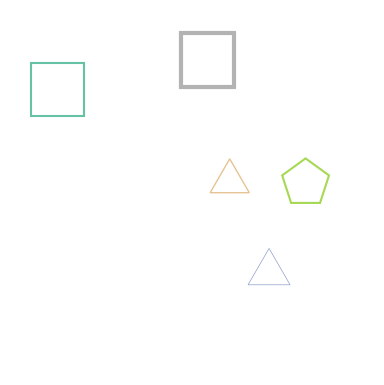[{"shape": "square", "thickness": 1.5, "radius": 0.34, "center": [0.15, 0.768]}, {"shape": "triangle", "thickness": 0.5, "radius": 0.32, "center": [0.699, 0.292]}, {"shape": "pentagon", "thickness": 1.5, "radius": 0.32, "center": [0.794, 0.525]}, {"shape": "triangle", "thickness": 1, "radius": 0.29, "center": [0.597, 0.529]}, {"shape": "square", "thickness": 3, "radius": 0.35, "center": [0.539, 0.843]}]